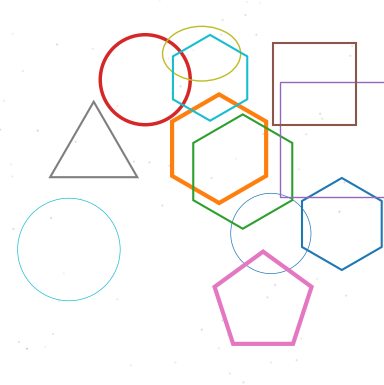[{"shape": "hexagon", "thickness": 1.5, "radius": 0.6, "center": [0.888, 0.418]}, {"shape": "circle", "thickness": 0.5, "radius": 0.52, "center": [0.704, 0.394]}, {"shape": "hexagon", "thickness": 3, "radius": 0.71, "center": [0.569, 0.614]}, {"shape": "hexagon", "thickness": 1.5, "radius": 0.74, "center": [0.631, 0.554]}, {"shape": "circle", "thickness": 2.5, "radius": 0.58, "center": [0.377, 0.793]}, {"shape": "square", "thickness": 1, "radius": 0.75, "center": [0.877, 0.637]}, {"shape": "square", "thickness": 1.5, "radius": 0.54, "center": [0.818, 0.782]}, {"shape": "pentagon", "thickness": 3, "radius": 0.66, "center": [0.683, 0.214]}, {"shape": "triangle", "thickness": 1.5, "radius": 0.65, "center": [0.243, 0.605]}, {"shape": "oval", "thickness": 1, "radius": 0.51, "center": [0.524, 0.861]}, {"shape": "hexagon", "thickness": 1.5, "radius": 0.56, "center": [0.546, 0.798]}, {"shape": "circle", "thickness": 0.5, "radius": 0.67, "center": [0.179, 0.352]}]